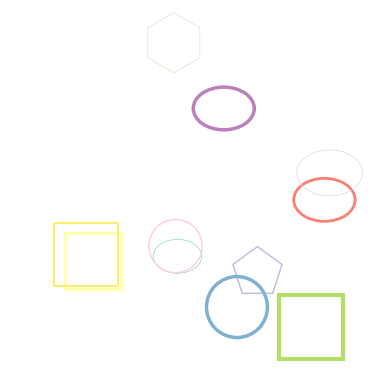[{"shape": "oval", "thickness": 0.5, "radius": 0.31, "center": [0.461, 0.334]}, {"shape": "square", "thickness": 2.5, "radius": 0.36, "center": [0.242, 0.323]}, {"shape": "pentagon", "thickness": 1, "radius": 0.34, "center": [0.669, 0.292]}, {"shape": "oval", "thickness": 2, "radius": 0.4, "center": [0.843, 0.481]}, {"shape": "circle", "thickness": 2.5, "radius": 0.4, "center": [0.615, 0.202]}, {"shape": "square", "thickness": 3, "radius": 0.42, "center": [0.809, 0.151]}, {"shape": "circle", "thickness": 1, "radius": 0.35, "center": [0.456, 0.361]}, {"shape": "oval", "thickness": 0.5, "radius": 0.43, "center": [0.856, 0.551]}, {"shape": "oval", "thickness": 2.5, "radius": 0.4, "center": [0.581, 0.718]}, {"shape": "hexagon", "thickness": 0.5, "radius": 0.39, "center": [0.451, 0.889]}, {"shape": "square", "thickness": 1.5, "radius": 0.41, "center": [0.223, 0.339]}]